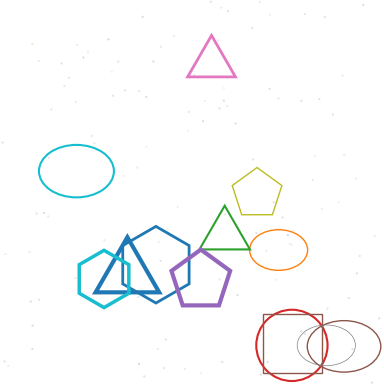[{"shape": "hexagon", "thickness": 2, "radius": 0.5, "center": [0.405, 0.312]}, {"shape": "triangle", "thickness": 3, "radius": 0.48, "center": [0.331, 0.288]}, {"shape": "oval", "thickness": 1, "radius": 0.38, "center": [0.724, 0.351]}, {"shape": "triangle", "thickness": 1.5, "radius": 0.38, "center": [0.584, 0.39]}, {"shape": "circle", "thickness": 1.5, "radius": 0.46, "center": [0.758, 0.103]}, {"shape": "pentagon", "thickness": 3, "radius": 0.4, "center": [0.522, 0.272]}, {"shape": "square", "thickness": 1, "radius": 0.39, "center": [0.76, 0.108]}, {"shape": "oval", "thickness": 1, "radius": 0.48, "center": [0.894, 0.1]}, {"shape": "triangle", "thickness": 2, "radius": 0.36, "center": [0.549, 0.836]}, {"shape": "oval", "thickness": 0.5, "radius": 0.38, "center": [0.847, 0.103]}, {"shape": "pentagon", "thickness": 1, "radius": 0.34, "center": [0.668, 0.497]}, {"shape": "hexagon", "thickness": 2.5, "radius": 0.37, "center": [0.27, 0.275]}, {"shape": "oval", "thickness": 1.5, "radius": 0.49, "center": [0.199, 0.556]}]